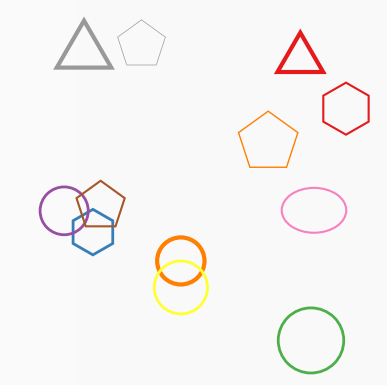[{"shape": "triangle", "thickness": 3, "radius": 0.34, "center": [0.775, 0.847]}, {"shape": "hexagon", "thickness": 1.5, "radius": 0.34, "center": [0.893, 0.718]}, {"shape": "hexagon", "thickness": 2, "radius": 0.3, "center": [0.24, 0.397]}, {"shape": "circle", "thickness": 2, "radius": 0.42, "center": [0.803, 0.116]}, {"shape": "circle", "thickness": 2, "radius": 0.31, "center": [0.166, 0.452]}, {"shape": "circle", "thickness": 3, "radius": 0.31, "center": [0.467, 0.322]}, {"shape": "pentagon", "thickness": 1, "radius": 0.4, "center": [0.692, 0.631]}, {"shape": "circle", "thickness": 2, "radius": 0.34, "center": [0.467, 0.253]}, {"shape": "pentagon", "thickness": 1.5, "radius": 0.33, "center": [0.26, 0.465]}, {"shape": "oval", "thickness": 1.5, "radius": 0.42, "center": [0.81, 0.454]}, {"shape": "triangle", "thickness": 3, "radius": 0.41, "center": [0.217, 0.865]}, {"shape": "pentagon", "thickness": 0.5, "radius": 0.32, "center": [0.365, 0.884]}]